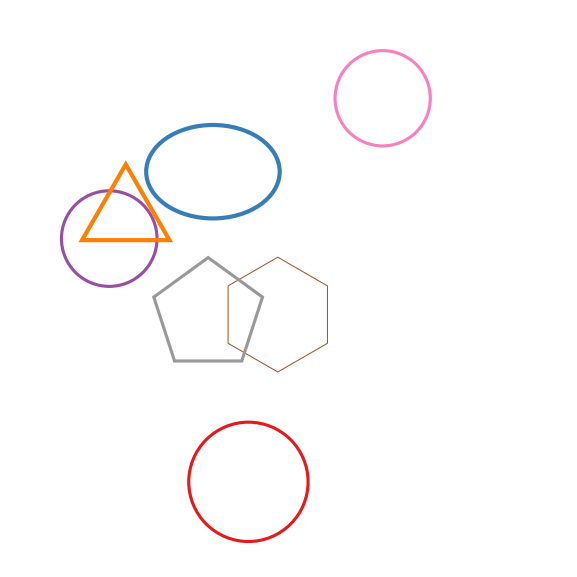[{"shape": "circle", "thickness": 1.5, "radius": 0.52, "center": [0.43, 0.165]}, {"shape": "oval", "thickness": 2, "radius": 0.58, "center": [0.369, 0.702]}, {"shape": "circle", "thickness": 1.5, "radius": 0.41, "center": [0.189, 0.586]}, {"shape": "triangle", "thickness": 2, "radius": 0.44, "center": [0.218, 0.627]}, {"shape": "hexagon", "thickness": 0.5, "radius": 0.5, "center": [0.481, 0.454]}, {"shape": "circle", "thickness": 1.5, "radius": 0.41, "center": [0.663, 0.829]}, {"shape": "pentagon", "thickness": 1.5, "radius": 0.49, "center": [0.36, 0.454]}]